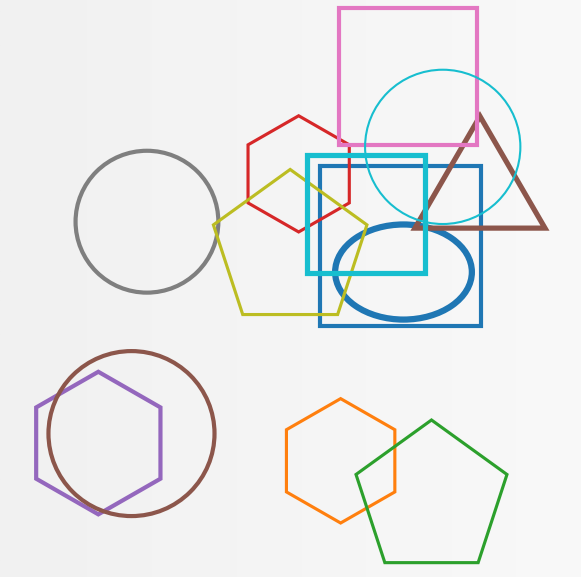[{"shape": "square", "thickness": 2, "radius": 0.69, "center": [0.689, 0.573]}, {"shape": "oval", "thickness": 3, "radius": 0.59, "center": [0.694, 0.528]}, {"shape": "hexagon", "thickness": 1.5, "radius": 0.54, "center": [0.586, 0.201]}, {"shape": "pentagon", "thickness": 1.5, "radius": 0.68, "center": [0.742, 0.135]}, {"shape": "hexagon", "thickness": 1.5, "radius": 0.5, "center": [0.514, 0.698]}, {"shape": "hexagon", "thickness": 2, "radius": 0.62, "center": [0.169, 0.232]}, {"shape": "circle", "thickness": 2, "radius": 0.71, "center": [0.226, 0.248]}, {"shape": "triangle", "thickness": 2.5, "radius": 0.65, "center": [0.826, 0.669]}, {"shape": "square", "thickness": 2, "radius": 0.59, "center": [0.702, 0.866]}, {"shape": "circle", "thickness": 2, "radius": 0.61, "center": [0.253, 0.615]}, {"shape": "pentagon", "thickness": 1.5, "radius": 0.69, "center": [0.499, 0.567]}, {"shape": "circle", "thickness": 1, "radius": 0.67, "center": [0.762, 0.745]}, {"shape": "square", "thickness": 2.5, "radius": 0.51, "center": [0.63, 0.629]}]